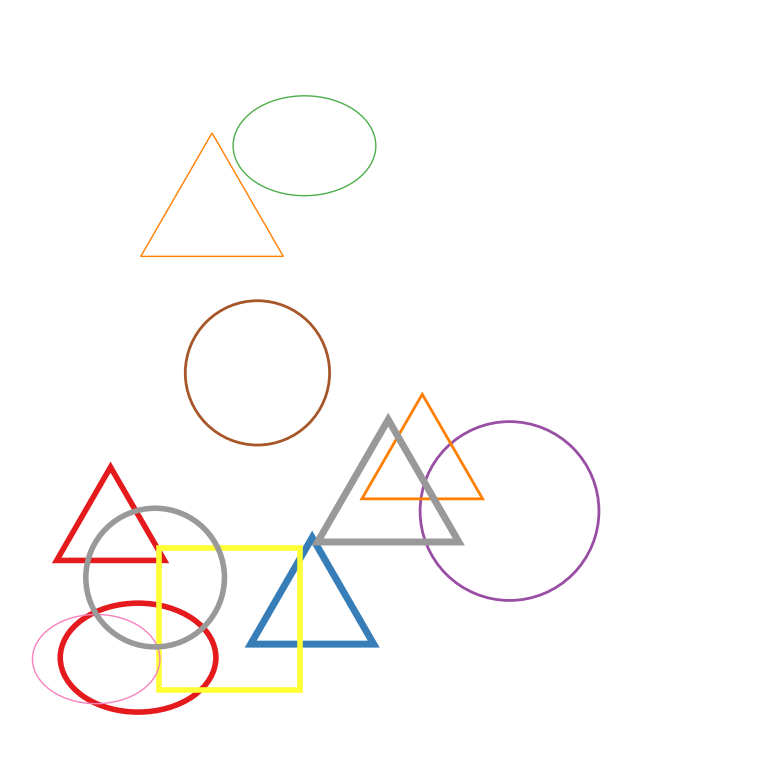[{"shape": "oval", "thickness": 2, "radius": 0.51, "center": [0.179, 0.146]}, {"shape": "triangle", "thickness": 2, "radius": 0.4, "center": [0.144, 0.313]}, {"shape": "triangle", "thickness": 2.5, "radius": 0.46, "center": [0.405, 0.21]}, {"shape": "oval", "thickness": 0.5, "radius": 0.46, "center": [0.395, 0.811]}, {"shape": "circle", "thickness": 1, "radius": 0.58, "center": [0.662, 0.336]}, {"shape": "triangle", "thickness": 0.5, "radius": 0.53, "center": [0.275, 0.721]}, {"shape": "triangle", "thickness": 1, "radius": 0.45, "center": [0.548, 0.397]}, {"shape": "square", "thickness": 2, "radius": 0.46, "center": [0.298, 0.197]}, {"shape": "circle", "thickness": 1, "radius": 0.47, "center": [0.334, 0.516]}, {"shape": "oval", "thickness": 0.5, "radius": 0.41, "center": [0.125, 0.144]}, {"shape": "triangle", "thickness": 2.5, "radius": 0.53, "center": [0.504, 0.349]}, {"shape": "circle", "thickness": 2, "radius": 0.45, "center": [0.201, 0.25]}]